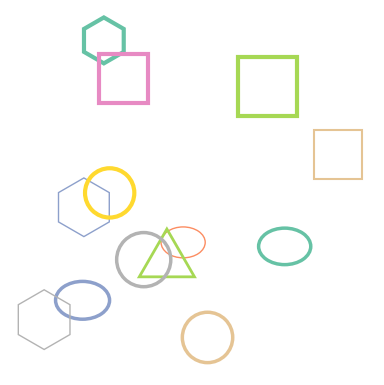[{"shape": "oval", "thickness": 2.5, "radius": 0.34, "center": [0.739, 0.36]}, {"shape": "hexagon", "thickness": 3, "radius": 0.3, "center": [0.27, 0.895]}, {"shape": "oval", "thickness": 1, "radius": 0.29, "center": [0.476, 0.37]}, {"shape": "hexagon", "thickness": 1, "radius": 0.38, "center": [0.218, 0.462]}, {"shape": "oval", "thickness": 2.5, "radius": 0.35, "center": [0.214, 0.22]}, {"shape": "square", "thickness": 3, "radius": 0.32, "center": [0.321, 0.797]}, {"shape": "triangle", "thickness": 2, "radius": 0.41, "center": [0.433, 0.322]}, {"shape": "square", "thickness": 3, "radius": 0.38, "center": [0.695, 0.776]}, {"shape": "circle", "thickness": 3, "radius": 0.32, "center": [0.285, 0.499]}, {"shape": "circle", "thickness": 2.5, "radius": 0.33, "center": [0.539, 0.124]}, {"shape": "square", "thickness": 1.5, "radius": 0.31, "center": [0.878, 0.599]}, {"shape": "hexagon", "thickness": 1, "radius": 0.39, "center": [0.115, 0.17]}, {"shape": "circle", "thickness": 2.5, "radius": 0.35, "center": [0.373, 0.326]}]